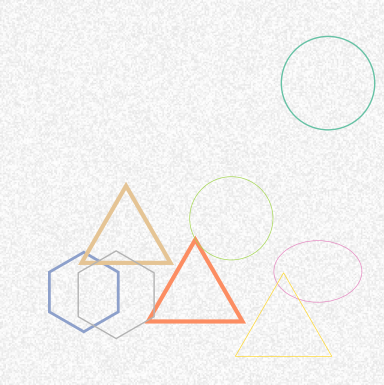[{"shape": "circle", "thickness": 1, "radius": 0.61, "center": [0.852, 0.784]}, {"shape": "triangle", "thickness": 3, "radius": 0.71, "center": [0.507, 0.236]}, {"shape": "hexagon", "thickness": 2, "radius": 0.52, "center": [0.218, 0.242]}, {"shape": "oval", "thickness": 0.5, "radius": 0.57, "center": [0.826, 0.295]}, {"shape": "circle", "thickness": 0.5, "radius": 0.54, "center": [0.601, 0.433]}, {"shape": "triangle", "thickness": 0.5, "radius": 0.72, "center": [0.737, 0.147]}, {"shape": "triangle", "thickness": 3, "radius": 0.67, "center": [0.327, 0.384]}, {"shape": "hexagon", "thickness": 1, "radius": 0.57, "center": [0.302, 0.234]}]